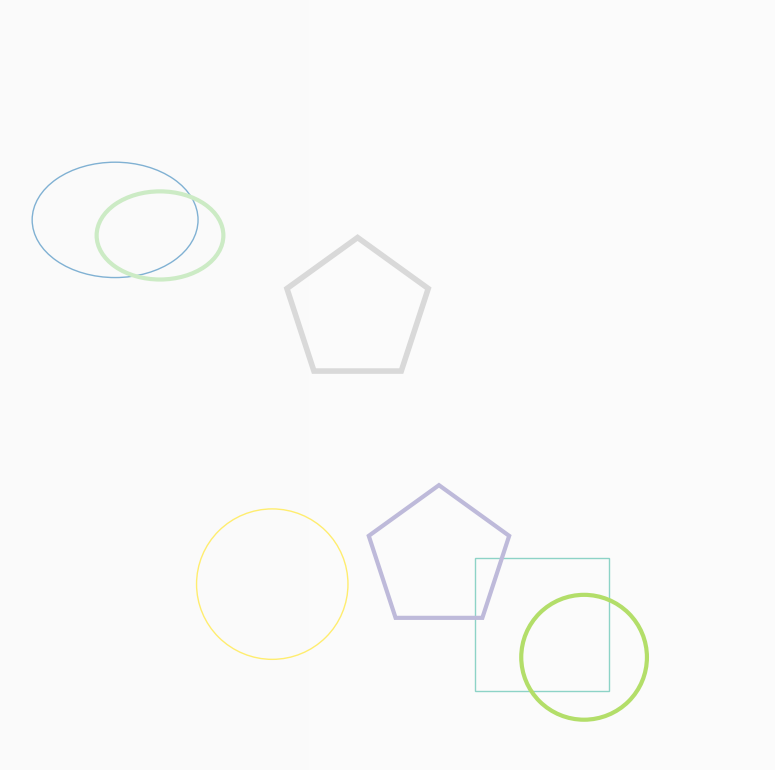[{"shape": "square", "thickness": 0.5, "radius": 0.43, "center": [0.7, 0.189]}, {"shape": "pentagon", "thickness": 1.5, "radius": 0.48, "center": [0.566, 0.275]}, {"shape": "oval", "thickness": 0.5, "radius": 0.54, "center": [0.149, 0.714]}, {"shape": "circle", "thickness": 1.5, "radius": 0.41, "center": [0.754, 0.146]}, {"shape": "pentagon", "thickness": 2, "radius": 0.48, "center": [0.461, 0.596]}, {"shape": "oval", "thickness": 1.5, "radius": 0.41, "center": [0.206, 0.694]}, {"shape": "circle", "thickness": 0.5, "radius": 0.49, "center": [0.351, 0.241]}]